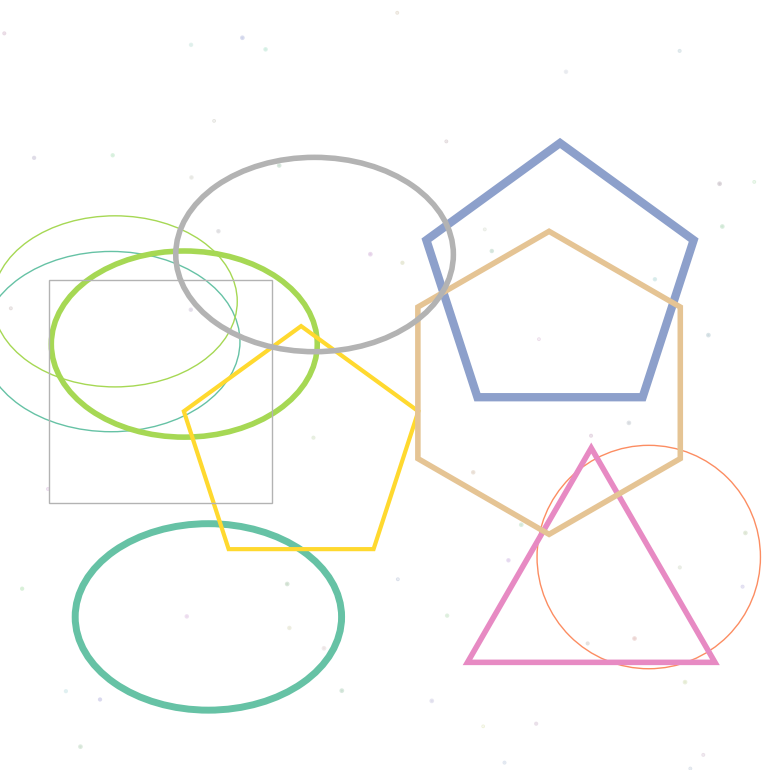[{"shape": "oval", "thickness": 2.5, "radius": 0.86, "center": [0.271, 0.199]}, {"shape": "oval", "thickness": 0.5, "radius": 0.84, "center": [0.144, 0.556]}, {"shape": "circle", "thickness": 0.5, "radius": 0.73, "center": [0.843, 0.277]}, {"shape": "pentagon", "thickness": 3, "radius": 0.91, "center": [0.727, 0.632]}, {"shape": "triangle", "thickness": 2, "radius": 0.93, "center": [0.768, 0.233]}, {"shape": "oval", "thickness": 2, "radius": 0.86, "center": [0.239, 0.553]}, {"shape": "oval", "thickness": 0.5, "radius": 0.79, "center": [0.149, 0.609]}, {"shape": "pentagon", "thickness": 1.5, "radius": 0.8, "center": [0.391, 0.416]}, {"shape": "hexagon", "thickness": 2, "radius": 0.98, "center": [0.713, 0.503]}, {"shape": "square", "thickness": 0.5, "radius": 0.72, "center": [0.208, 0.492]}, {"shape": "oval", "thickness": 2, "radius": 0.9, "center": [0.409, 0.669]}]